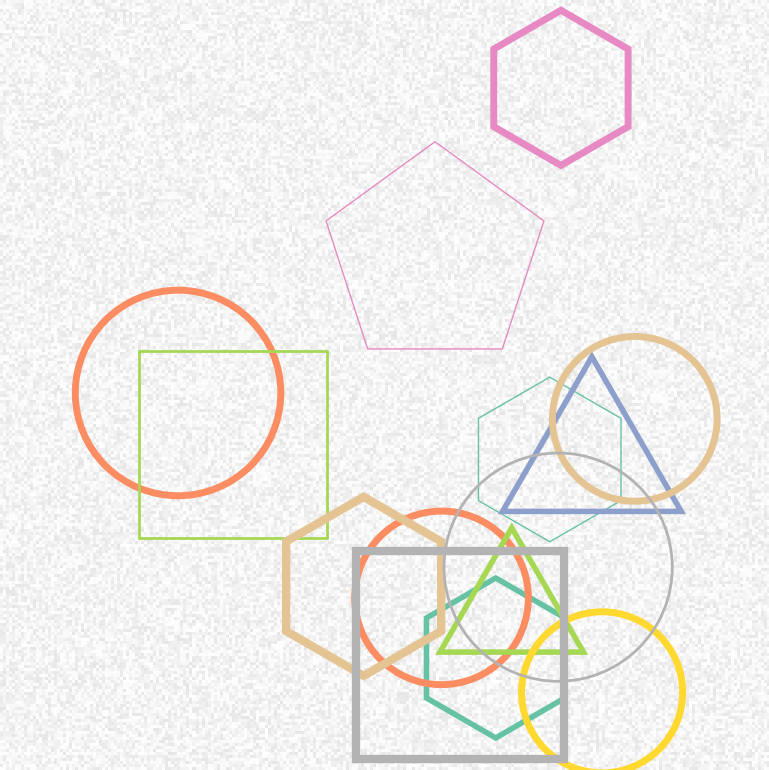[{"shape": "hexagon", "thickness": 0.5, "radius": 0.53, "center": [0.714, 0.403]}, {"shape": "hexagon", "thickness": 2, "radius": 0.52, "center": [0.644, 0.146]}, {"shape": "circle", "thickness": 2.5, "radius": 0.56, "center": [0.573, 0.224]}, {"shape": "circle", "thickness": 2.5, "radius": 0.67, "center": [0.231, 0.49]}, {"shape": "triangle", "thickness": 2, "radius": 0.67, "center": [0.769, 0.403]}, {"shape": "pentagon", "thickness": 0.5, "radius": 0.74, "center": [0.565, 0.667]}, {"shape": "hexagon", "thickness": 2.5, "radius": 0.5, "center": [0.728, 0.886]}, {"shape": "triangle", "thickness": 2, "radius": 0.54, "center": [0.665, 0.207]}, {"shape": "square", "thickness": 1, "radius": 0.61, "center": [0.302, 0.423]}, {"shape": "circle", "thickness": 2.5, "radius": 0.52, "center": [0.782, 0.101]}, {"shape": "circle", "thickness": 2.5, "radius": 0.53, "center": [0.824, 0.456]}, {"shape": "hexagon", "thickness": 3, "radius": 0.58, "center": [0.472, 0.239]}, {"shape": "square", "thickness": 3, "radius": 0.68, "center": [0.598, 0.15]}, {"shape": "circle", "thickness": 1, "radius": 0.74, "center": [0.725, 0.263]}]